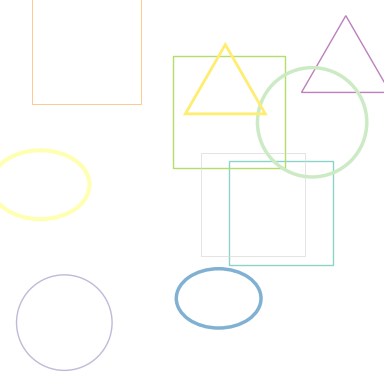[{"shape": "square", "thickness": 1, "radius": 0.68, "center": [0.73, 0.447]}, {"shape": "oval", "thickness": 3, "radius": 0.64, "center": [0.105, 0.52]}, {"shape": "circle", "thickness": 1, "radius": 0.62, "center": [0.167, 0.162]}, {"shape": "oval", "thickness": 2.5, "radius": 0.55, "center": [0.568, 0.225]}, {"shape": "square", "thickness": 0.5, "radius": 0.71, "center": [0.224, 0.872]}, {"shape": "square", "thickness": 1, "radius": 0.72, "center": [0.595, 0.708]}, {"shape": "square", "thickness": 0.5, "radius": 0.67, "center": [0.657, 0.469]}, {"shape": "triangle", "thickness": 1, "radius": 0.66, "center": [0.898, 0.826]}, {"shape": "circle", "thickness": 2.5, "radius": 0.71, "center": [0.811, 0.682]}, {"shape": "triangle", "thickness": 2, "radius": 0.6, "center": [0.585, 0.764]}]